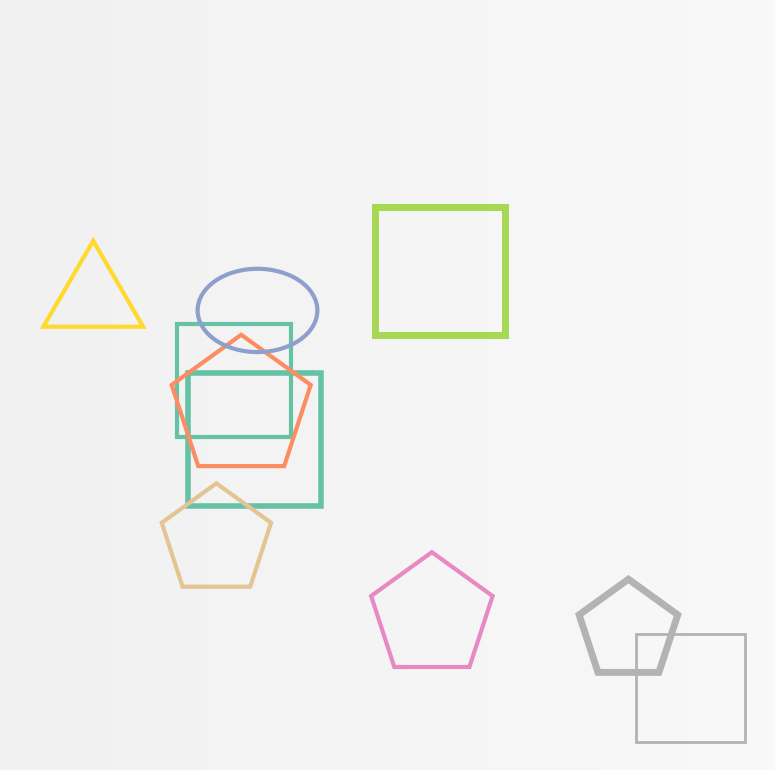[{"shape": "square", "thickness": 1.5, "radius": 0.37, "center": [0.302, 0.506]}, {"shape": "square", "thickness": 2, "radius": 0.43, "center": [0.329, 0.429]}, {"shape": "pentagon", "thickness": 1.5, "radius": 0.47, "center": [0.311, 0.471]}, {"shape": "oval", "thickness": 1.5, "radius": 0.39, "center": [0.332, 0.597]}, {"shape": "pentagon", "thickness": 1.5, "radius": 0.41, "center": [0.557, 0.2]}, {"shape": "square", "thickness": 2.5, "radius": 0.42, "center": [0.567, 0.648]}, {"shape": "triangle", "thickness": 1.5, "radius": 0.37, "center": [0.12, 0.613]}, {"shape": "pentagon", "thickness": 1.5, "radius": 0.37, "center": [0.279, 0.298]}, {"shape": "pentagon", "thickness": 2.5, "radius": 0.33, "center": [0.811, 0.181]}, {"shape": "square", "thickness": 1, "radius": 0.35, "center": [0.891, 0.106]}]